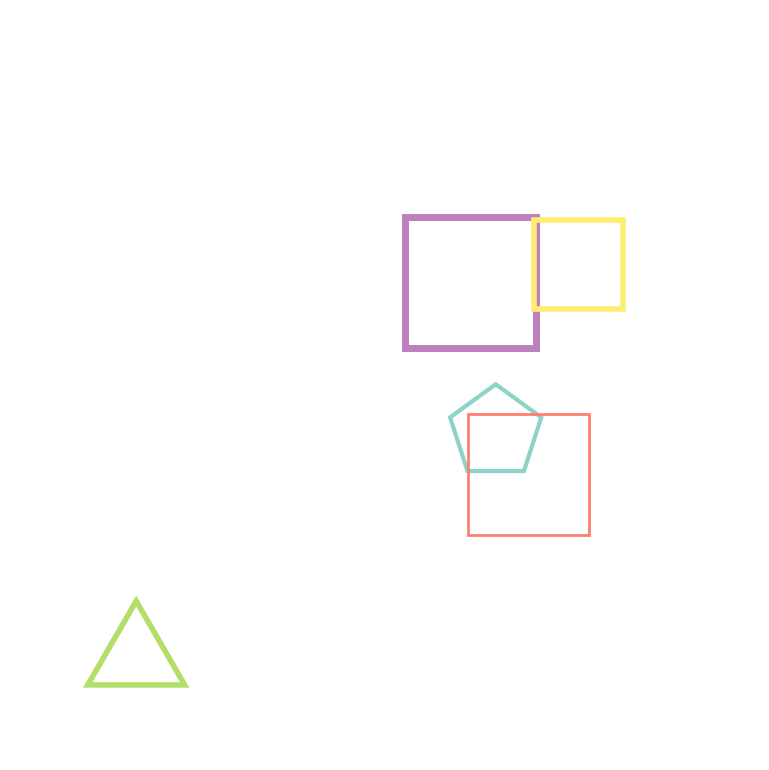[{"shape": "pentagon", "thickness": 1.5, "radius": 0.31, "center": [0.644, 0.439]}, {"shape": "square", "thickness": 1, "radius": 0.39, "center": [0.686, 0.384]}, {"shape": "triangle", "thickness": 2, "radius": 0.36, "center": [0.177, 0.147]}, {"shape": "square", "thickness": 2.5, "radius": 0.43, "center": [0.611, 0.633]}, {"shape": "square", "thickness": 2, "radius": 0.29, "center": [0.751, 0.656]}]